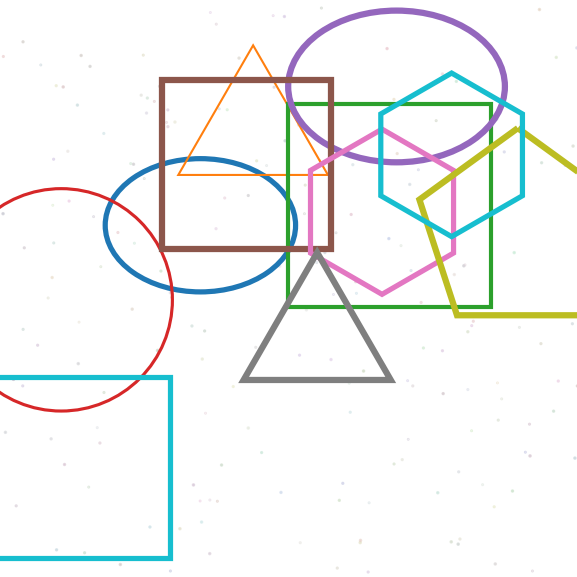[{"shape": "oval", "thickness": 2.5, "radius": 0.82, "center": [0.347, 0.609]}, {"shape": "triangle", "thickness": 1, "radius": 0.75, "center": [0.438, 0.771]}, {"shape": "square", "thickness": 2, "radius": 0.88, "center": [0.675, 0.643]}, {"shape": "circle", "thickness": 1.5, "radius": 0.96, "center": [0.106, 0.48]}, {"shape": "oval", "thickness": 3, "radius": 0.94, "center": [0.687, 0.849]}, {"shape": "square", "thickness": 3, "radius": 0.73, "center": [0.427, 0.714]}, {"shape": "hexagon", "thickness": 2.5, "radius": 0.72, "center": [0.662, 0.633]}, {"shape": "triangle", "thickness": 3, "radius": 0.74, "center": [0.549, 0.415]}, {"shape": "pentagon", "thickness": 3, "radius": 0.9, "center": [0.897, 0.598]}, {"shape": "square", "thickness": 2.5, "radius": 0.78, "center": [0.138, 0.19]}, {"shape": "hexagon", "thickness": 2.5, "radius": 0.71, "center": [0.782, 0.731]}]